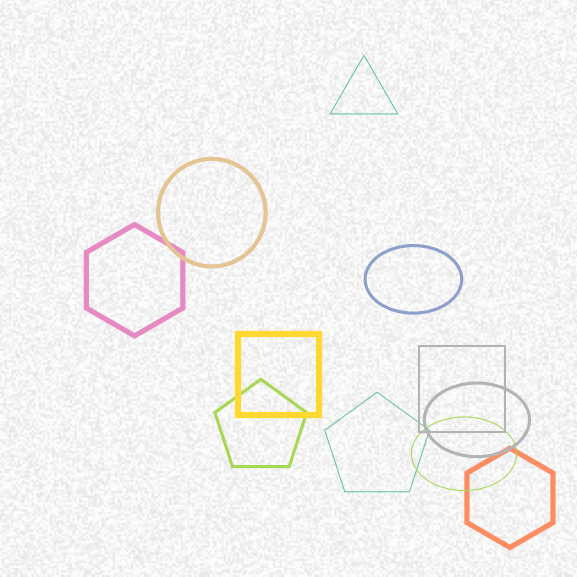[{"shape": "pentagon", "thickness": 0.5, "radius": 0.48, "center": [0.653, 0.225]}, {"shape": "triangle", "thickness": 0.5, "radius": 0.34, "center": [0.63, 0.836]}, {"shape": "hexagon", "thickness": 2.5, "radius": 0.43, "center": [0.883, 0.137]}, {"shape": "oval", "thickness": 1.5, "radius": 0.42, "center": [0.716, 0.515]}, {"shape": "hexagon", "thickness": 2.5, "radius": 0.48, "center": [0.233, 0.514]}, {"shape": "pentagon", "thickness": 1.5, "radius": 0.42, "center": [0.452, 0.259]}, {"shape": "oval", "thickness": 0.5, "radius": 0.46, "center": [0.803, 0.213]}, {"shape": "square", "thickness": 3, "radius": 0.35, "center": [0.482, 0.351]}, {"shape": "circle", "thickness": 2, "radius": 0.47, "center": [0.367, 0.631]}, {"shape": "oval", "thickness": 1.5, "radius": 0.46, "center": [0.826, 0.272]}, {"shape": "square", "thickness": 1, "radius": 0.37, "center": [0.8, 0.326]}]